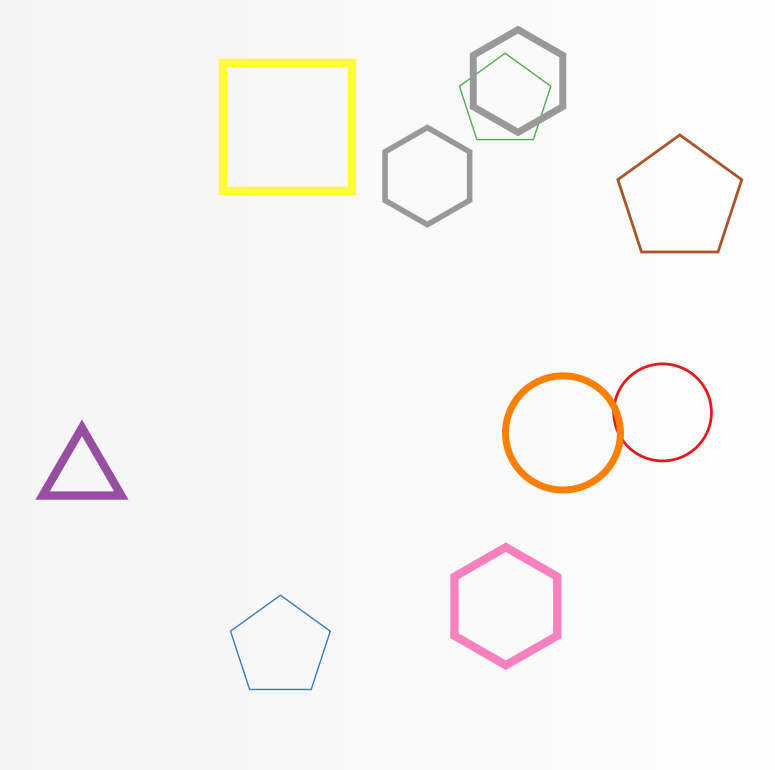[{"shape": "circle", "thickness": 1, "radius": 0.32, "center": [0.855, 0.464]}, {"shape": "pentagon", "thickness": 0.5, "radius": 0.34, "center": [0.362, 0.159]}, {"shape": "pentagon", "thickness": 0.5, "radius": 0.31, "center": [0.652, 0.869]}, {"shape": "triangle", "thickness": 3, "radius": 0.29, "center": [0.106, 0.386]}, {"shape": "circle", "thickness": 2.5, "radius": 0.37, "center": [0.726, 0.438]}, {"shape": "square", "thickness": 3, "radius": 0.42, "center": [0.371, 0.835]}, {"shape": "pentagon", "thickness": 1, "radius": 0.42, "center": [0.877, 0.741]}, {"shape": "hexagon", "thickness": 3, "radius": 0.38, "center": [0.653, 0.213]}, {"shape": "hexagon", "thickness": 2.5, "radius": 0.33, "center": [0.668, 0.895]}, {"shape": "hexagon", "thickness": 2, "radius": 0.32, "center": [0.551, 0.771]}]